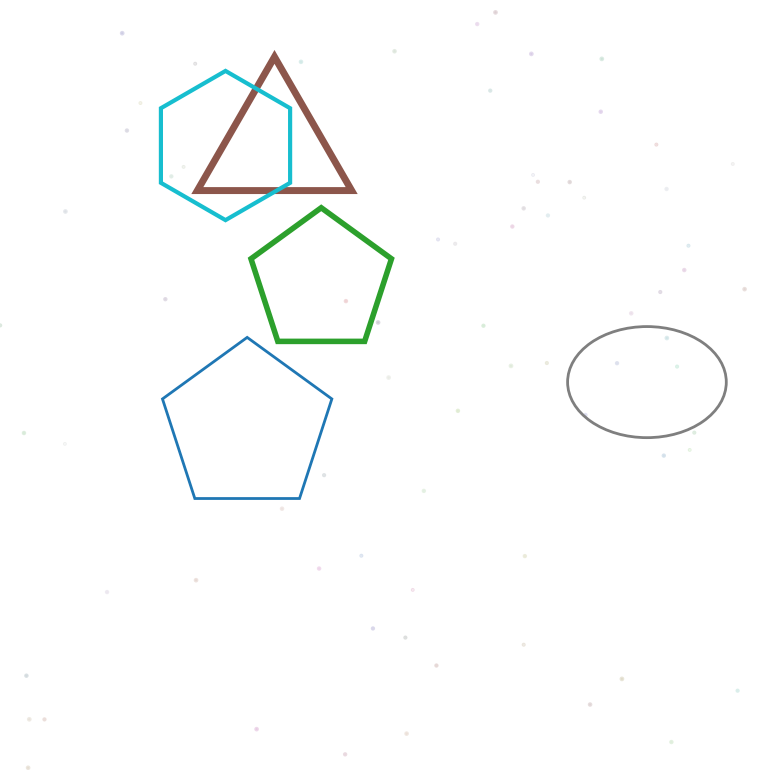[{"shape": "pentagon", "thickness": 1, "radius": 0.58, "center": [0.321, 0.446]}, {"shape": "pentagon", "thickness": 2, "radius": 0.48, "center": [0.417, 0.634]}, {"shape": "triangle", "thickness": 2.5, "radius": 0.58, "center": [0.356, 0.81]}, {"shape": "oval", "thickness": 1, "radius": 0.52, "center": [0.84, 0.504]}, {"shape": "hexagon", "thickness": 1.5, "radius": 0.48, "center": [0.293, 0.811]}]